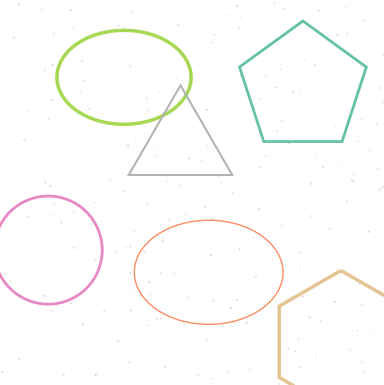[{"shape": "pentagon", "thickness": 2, "radius": 0.87, "center": [0.787, 0.772]}, {"shape": "oval", "thickness": 1, "radius": 0.97, "center": [0.542, 0.293]}, {"shape": "circle", "thickness": 2, "radius": 0.7, "center": [0.125, 0.35]}, {"shape": "oval", "thickness": 2.5, "radius": 0.87, "center": [0.322, 0.799]}, {"shape": "hexagon", "thickness": 2.5, "radius": 0.93, "center": [0.886, 0.112]}, {"shape": "triangle", "thickness": 1.5, "radius": 0.78, "center": [0.469, 0.623]}]